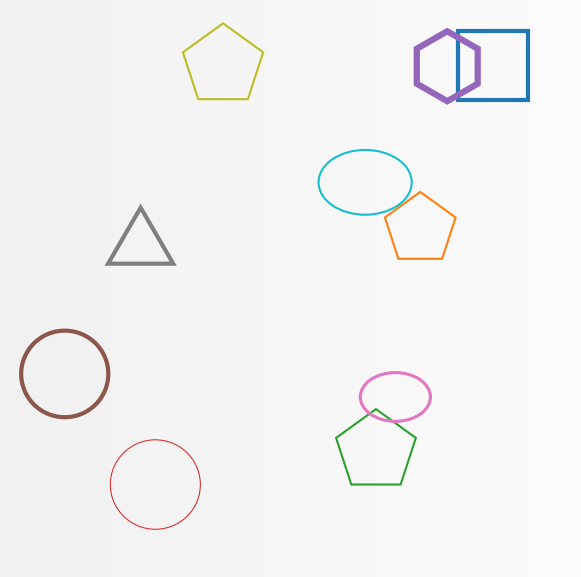[{"shape": "square", "thickness": 2, "radius": 0.3, "center": [0.849, 0.886]}, {"shape": "pentagon", "thickness": 1, "radius": 0.32, "center": [0.723, 0.603]}, {"shape": "pentagon", "thickness": 1, "radius": 0.36, "center": [0.647, 0.219]}, {"shape": "circle", "thickness": 0.5, "radius": 0.39, "center": [0.267, 0.16]}, {"shape": "hexagon", "thickness": 3, "radius": 0.3, "center": [0.769, 0.884]}, {"shape": "circle", "thickness": 2, "radius": 0.37, "center": [0.111, 0.352]}, {"shape": "oval", "thickness": 1.5, "radius": 0.3, "center": [0.68, 0.312]}, {"shape": "triangle", "thickness": 2, "radius": 0.32, "center": [0.242, 0.575]}, {"shape": "pentagon", "thickness": 1, "radius": 0.36, "center": [0.384, 0.886]}, {"shape": "oval", "thickness": 1, "radius": 0.4, "center": [0.628, 0.683]}]